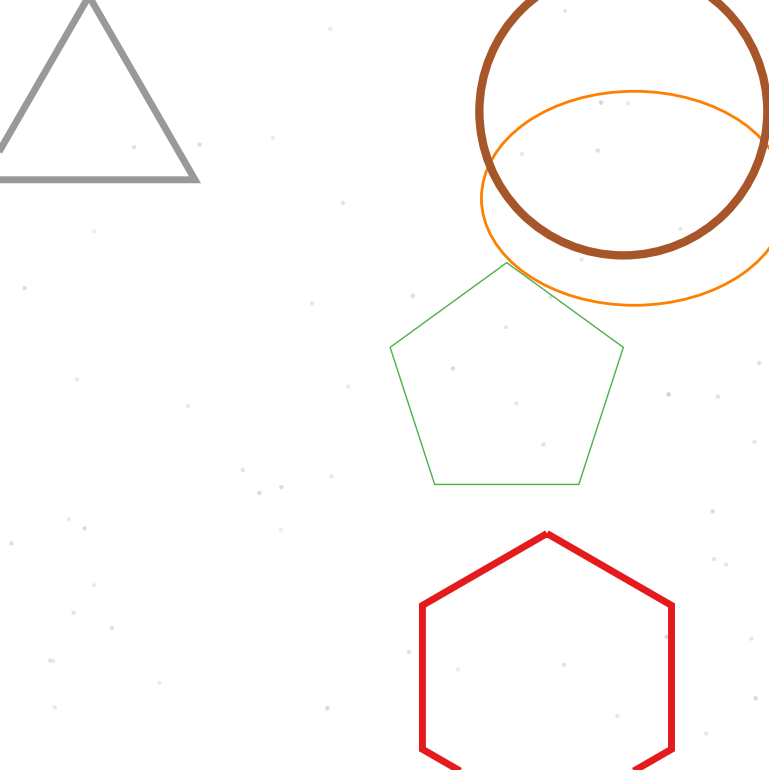[{"shape": "hexagon", "thickness": 2.5, "radius": 0.93, "center": [0.71, 0.12]}, {"shape": "pentagon", "thickness": 0.5, "radius": 0.8, "center": [0.658, 0.5]}, {"shape": "oval", "thickness": 1, "radius": 0.99, "center": [0.824, 0.742]}, {"shape": "circle", "thickness": 3, "radius": 0.93, "center": [0.81, 0.855]}, {"shape": "triangle", "thickness": 2.5, "radius": 0.8, "center": [0.115, 0.846]}]